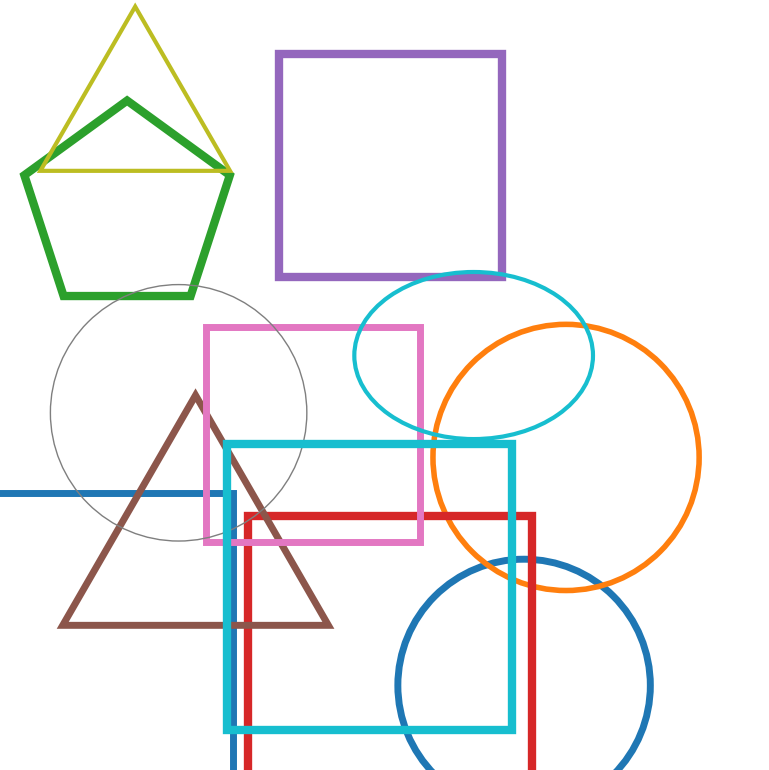[{"shape": "circle", "thickness": 2.5, "radius": 0.82, "center": [0.681, 0.11]}, {"shape": "square", "thickness": 2.5, "radius": 0.95, "center": [0.113, 0.171]}, {"shape": "circle", "thickness": 2, "radius": 0.86, "center": [0.735, 0.406]}, {"shape": "pentagon", "thickness": 3, "radius": 0.7, "center": [0.165, 0.729]}, {"shape": "square", "thickness": 3, "radius": 0.92, "center": [0.506, 0.145]}, {"shape": "square", "thickness": 3, "radius": 0.73, "center": [0.507, 0.785]}, {"shape": "triangle", "thickness": 2.5, "radius": 1.0, "center": [0.254, 0.287]}, {"shape": "square", "thickness": 2.5, "radius": 0.7, "center": [0.406, 0.436]}, {"shape": "circle", "thickness": 0.5, "radius": 0.83, "center": [0.232, 0.464]}, {"shape": "triangle", "thickness": 1.5, "radius": 0.71, "center": [0.176, 0.849]}, {"shape": "oval", "thickness": 1.5, "radius": 0.77, "center": [0.615, 0.538]}, {"shape": "square", "thickness": 3, "radius": 0.93, "center": [0.48, 0.238]}]